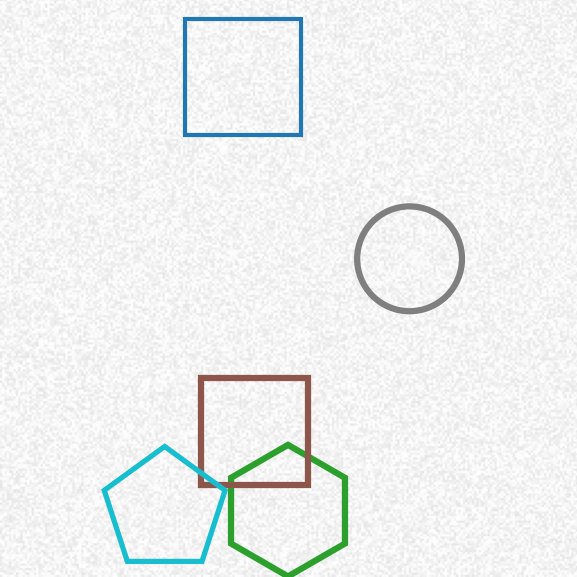[{"shape": "square", "thickness": 2, "radius": 0.5, "center": [0.421, 0.866]}, {"shape": "hexagon", "thickness": 3, "radius": 0.57, "center": [0.499, 0.115]}, {"shape": "square", "thickness": 3, "radius": 0.46, "center": [0.441, 0.252]}, {"shape": "circle", "thickness": 3, "radius": 0.45, "center": [0.709, 0.551]}, {"shape": "pentagon", "thickness": 2.5, "radius": 0.55, "center": [0.285, 0.116]}]